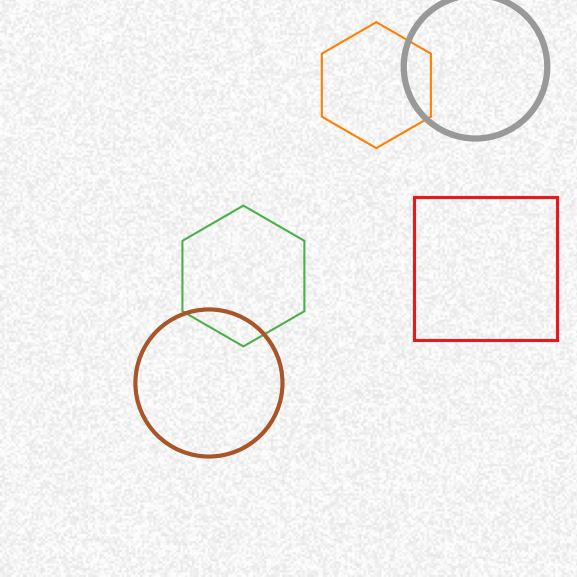[{"shape": "square", "thickness": 1.5, "radius": 0.62, "center": [0.841, 0.534]}, {"shape": "hexagon", "thickness": 1, "radius": 0.61, "center": [0.421, 0.521]}, {"shape": "hexagon", "thickness": 1, "radius": 0.55, "center": [0.652, 0.852]}, {"shape": "circle", "thickness": 2, "radius": 0.64, "center": [0.362, 0.336]}, {"shape": "circle", "thickness": 3, "radius": 0.62, "center": [0.823, 0.884]}]